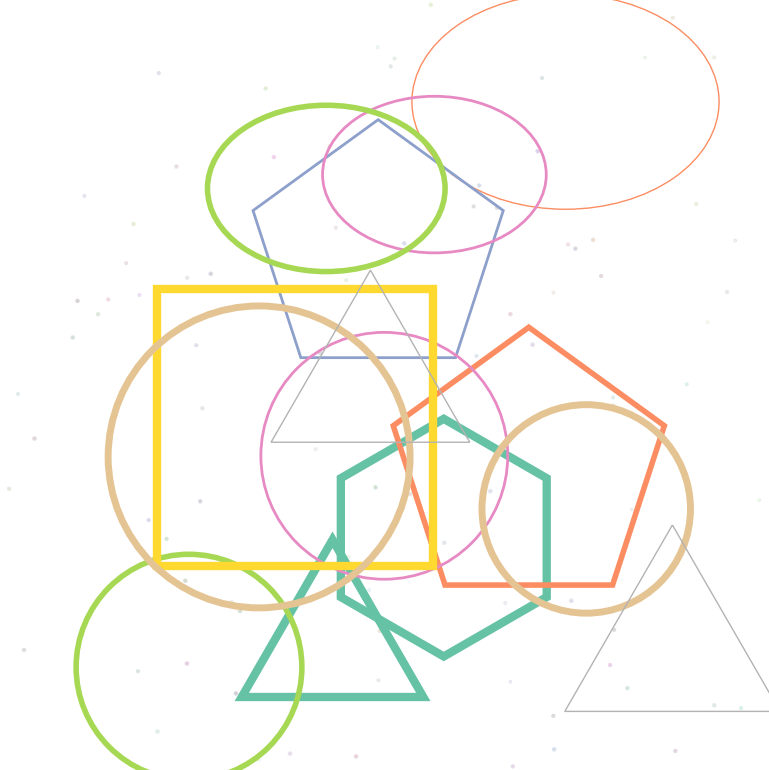[{"shape": "triangle", "thickness": 3, "radius": 0.68, "center": [0.432, 0.163]}, {"shape": "hexagon", "thickness": 3, "radius": 0.77, "center": [0.576, 0.302]}, {"shape": "oval", "thickness": 0.5, "radius": 1.0, "center": [0.734, 0.868]}, {"shape": "pentagon", "thickness": 2, "radius": 0.93, "center": [0.687, 0.39]}, {"shape": "pentagon", "thickness": 1, "radius": 0.85, "center": [0.491, 0.674]}, {"shape": "oval", "thickness": 1, "radius": 0.73, "center": [0.564, 0.773]}, {"shape": "circle", "thickness": 1, "radius": 0.8, "center": [0.499, 0.408]}, {"shape": "circle", "thickness": 2, "radius": 0.73, "center": [0.245, 0.134]}, {"shape": "oval", "thickness": 2, "radius": 0.77, "center": [0.424, 0.755]}, {"shape": "square", "thickness": 3, "radius": 0.9, "center": [0.383, 0.445]}, {"shape": "circle", "thickness": 2.5, "radius": 0.98, "center": [0.336, 0.407]}, {"shape": "circle", "thickness": 2.5, "radius": 0.68, "center": [0.761, 0.339]}, {"shape": "triangle", "thickness": 0.5, "radius": 0.74, "center": [0.481, 0.5]}, {"shape": "triangle", "thickness": 0.5, "radius": 0.81, "center": [0.873, 0.157]}]